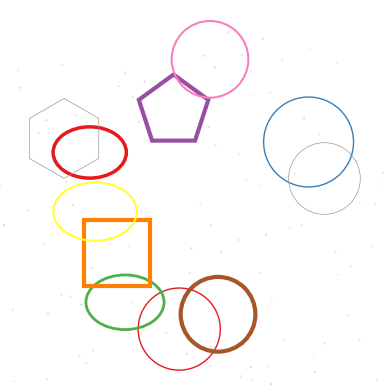[{"shape": "circle", "thickness": 1, "radius": 0.53, "center": [0.465, 0.145]}, {"shape": "oval", "thickness": 2.5, "radius": 0.48, "center": [0.233, 0.604]}, {"shape": "circle", "thickness": 1, "radius": 0.58, "center": [0.802, 0.631]}, {"shape": "oval", "thickness": 2, "radius": 0.51, "center": [0.325, 0.215]}, {"shape": "pentagon", "thickness": 3, "radius": 0.47, "center": [0.451, 0.711]}, {"shape": "square", "thickness": 3, "radius": 0.43, "center": [0.303, 0.343]}, {"shape": "oval", "thickness": 1.5, "radius": 0.54, "center": [0.247, 0.451]}, {"shape": "circle", "thickness": 3, "radius": 0.49, "center": [0.566, 0.184]}, {"shape": "circle", "thickness": 1.5, "radius": 0.5, "center": [0.546, 0.846]}, {"shape": "hexagon", "thickness": 0.5, "radius": 0.52, "center": [0.167, 0.641]}, {"shape": "circle", "thickness": 0.5, "radius": 0.47, "center": [0.843, 0.536]}]